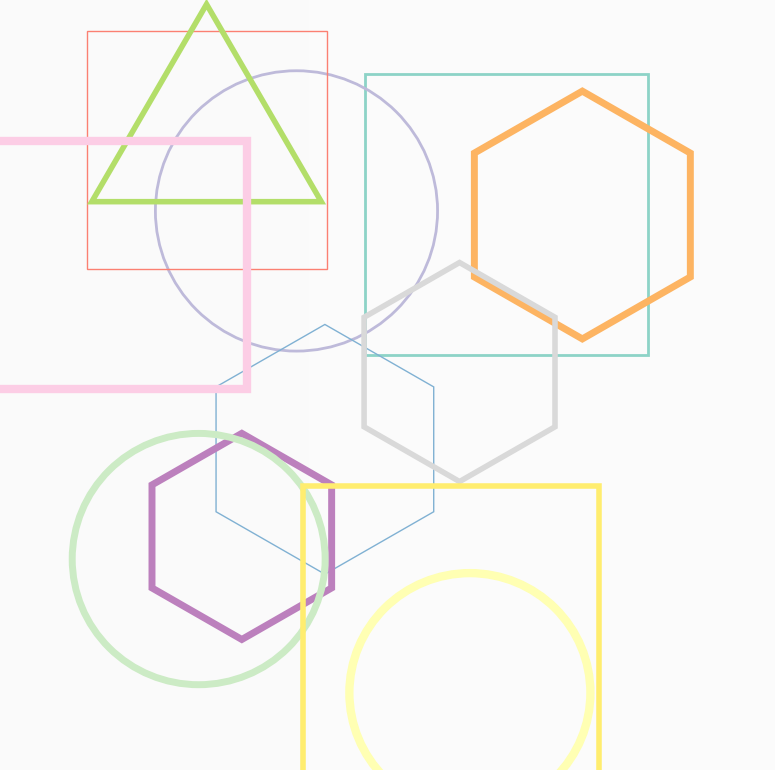[{"shape": "square", "thickness": 1, "radius": 0.91, "center": [0.654, 0.721]}, {"shape": "circle", "thickness": 3, "radius": 0.78, "center": [0.606, 0.1]}, {"shape": "circle", "thickness": 1, "radius": 0.91, "center": [0.383, 0.726]}, {"shape": "square", "thickness": 0.5, "radius": 0.77, "center": [0.267, 0.805]}, {"shape": "hexagon", "thickness": 0.5, "radius": 0.81, "center": [0.419, 0.416]}, {"shape": "hexagon", "thickness": 2.5, "radius": 0.8, "center": [0.751, 0.721]}, {"shape": "triangle", "thickness": 2, "radius": 0.85, "center": [0.267, 0.824]}, {"shape": "square", "thickness": 3, "radius": 0.81, "center": [0.158, 0.655]}, {"shape": "hexagon", "thickness": 2, "radius": 0.71, "center": [0.593, 0.517]}, {"shape": "hexagon", "thickness": 2.5, "radius": 0.67, "center": [0.312, 0.303]}, {"shape": "circle", "thickness": 2.5, "radius": 0.82, "center": [0.256, 0.274]}, {"shape": "square", "thickness": 2, "radius": 0.96, "center": [0.582, 0.177]}]